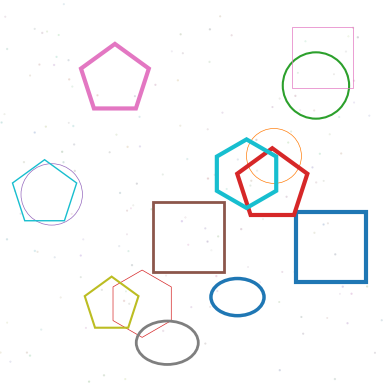[{"shape": "square", "thickness": 3, "radius": 0.46, "center": [0.86, 0.358]}, {"shape": "oval", "thickness": 2.5, "radius": 0.34, "center": [0.617, 0.228]}, {"shape": "circle", "thickness": 0.5, "radius": 0.36, "center": [0.712, 0.595]}, {"shape": "circle", "thickness": 1.5, "radius": 0.43, "center": [0.821, 0.778]}, {"shape": "pentagon", "thickness": 3, "radius": 0.48, "center": [0.707, 0.519]}, {"shape": "hexagon", "thickness": 0.5, "radius": 0.44, "center": [0.369, 0.211]}, {"shape": "circle", "thickness": 0.5, "radius": 0.4, "center": [0.134, 0.495]}, {"shape": "square", "thickness": 2, "radius": 0.46, "center": [0.489, 0.384]}, {"shape": "pentagon", "thickness": 3, "radius": 0.46, "center": [0.298, 0.793]}, {"shape": "square", "thickness": 0.5, "radius": 0.4, "center": [0.837, 0.851]}, {"shape": "oval", "thickness": 2, "radius": 0.4, "center": [0.434, 0.11]}, {"shape": "pentagon", "thickness": 1.5, "radius": 0.37, "center": [0.29, 0.208]}, {"shape": "hexagon", "thickness": 3, "radius": 0.45, "center": [0.64, 0.549]}, {"shape": "pentagon", "thickness": 1, "radius": 0.44, "center": [0.116, 0.498]}]